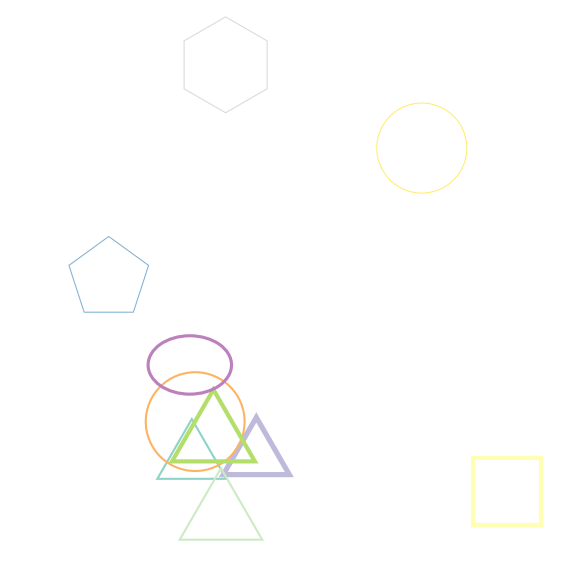[{"shape": "triangle", "thickness": 1, "radius": 0.34, "center": [0.332, 0.205]}, {"shape": "square", "thickness": 2, "radius": 0.29, "center": [0.878, 0.148]}, {"shape": "triangle", "thickness": 2.5, "radius": 0.33, "center": [0.444, 0.21]}, {"shape": "pentagon", "thickness": 0.5, "radius": 0.36, "center": [0.188, 0.517]}, {"shape": "circle", "thickness": 1, "radius": 0.43, "center": [0.338, 0.269]}, {"shape": "triangle", "thickness": 2, "radius": 0.41, "center": [0.37, 0.242]}, {"shape": "hexagon", "thickness": 0.5, "radius": 0.42, "center": [0.391, 0.887]}, {"shape": "oval", "thickness": 1.5, "radius": 0.36, "center": [0.329, 0.367]}, {"shape": "triangle", "thickness": 1, "radius": 0.41, "center": [0.383, 0.106]}, {"shape": "circle", "thickness": 0.5, "radius": 0.39, "center": [0.73, 0.743]}]